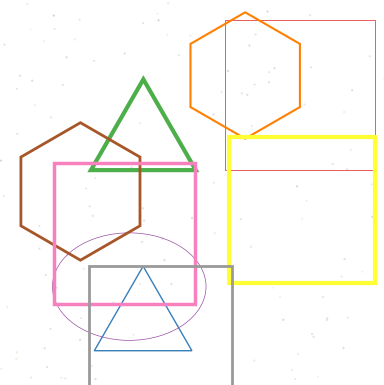[{"shape": "square", "thickness": 0.5, "radius": 0.98, "center": [0.779, 0.753]}, {"shape": "triangle", "thickness": 1, "radius": 0.73, "center": [0.372, 0.162]}, {"shape": "triangle", "thickness": 3, "radius": 0.79, "center": [0.372, 0.637]}, {"shape": "oval", "thickness": 0.5, "radius": 1.0, "center": [0.336, 0.256]}, {"shape": "hexagon", "thickness": 1.5, "radius": 0.82, "center": [0.637, 0.804]}, {"shape": "square", "thickness": 3, "radius": 0.95, "center": [0.784, 0.455]}, {"shape": "hexagon", "thickness": 2, "radius": 0.89, "center": [0.209, 0.503]}, {"shape": "square", "thickness": 2.5, "radius": 0.91, "center": [0.323, 0.394]}, {"shape": "square", "thickness": 2, "radius": 0.93, "center": [0.418, 0.122]}]